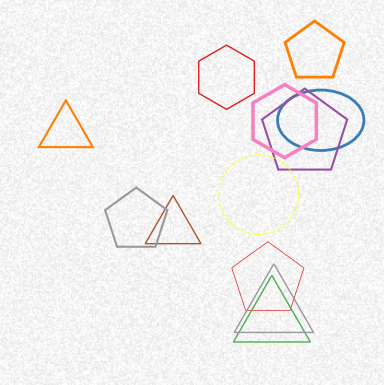[{"shape": "pentagon", "thickness": 0.5, "radius": 0.49, "center": [0.696, 0.274]}, {"shape": "hexagon", "thickness": 1, "radius": 0.42, "center": [0.588, 0.799]}, {"shape": "oval", "thickness": 2, "radius": 0.56, "center": [0.833, 0.688]}, {"shape": "triangle", "thickness": 1, "radius": 0.58, "center": [0.706, 0.169]}, {"shape": "pentagon", "thickness": 1.5, "radius": 0.58, "center": [0.791, 0.654]}, {"shape": "pentagon", "thickness": 2, "radius": 0.4, "center": [0.817, 0.865]}, {"shape": "triangle", "thickness": 1.5, "radius": 0.41, "center": [0.171, 0.658]}, {"shape": "circle", "thickness": 0.5, "radius": 0.52, "center": [0.672, 0.495]}, {"shape": "triangle", "thickness": 1, "radius": 0.42, "center": [0.45, 0.409]}, {"shape": "hexagon", "thickness": 2.5, "radius": 0.47, "center": [0.739, 0.685]}, {"shape": "pentagon", "thickness": 1.5, "radius": 0.42, "center": [0.354, 0.428]}, {"shape": "triangle", "thickness": 1, "radius": 0.59, "center": [0.711, 0.196]}]